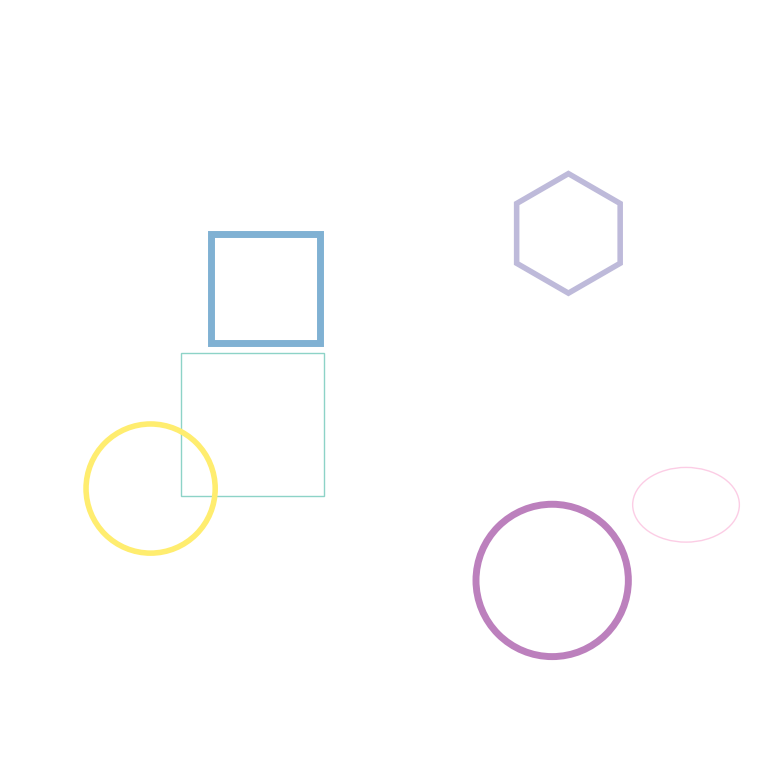[{"shape": "square", "thickness": 0.5, "radius": 0.46, "center": [0.327, 0.448]}, {"shape": "hexagon", "thickness": 2, "radius": 0.39, "center": [0.738, 0.697]}, {"shape": "square", "thickness": 2.5, "radius": 0.35, "center": [0.344, 0.626]}, {"shape": "oval", "thickness": 0.5, "radius": 0.35, "center": [0.891, 0.344]}, {"shape": "circle", "thickness": 2.5, "radius": 0.49, "center": [0.717, 0.246]}, {"shape": "circle", "thickness": 2, "radius": 0.42, "center": [0.196, 0.366]}]